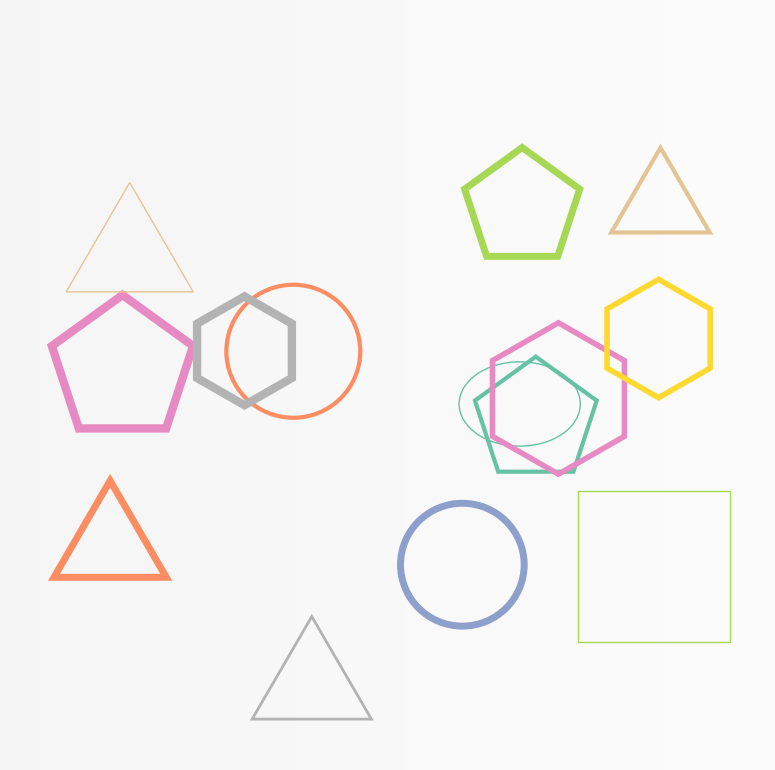[{"shape": "oval", "thickness": 0.5, "radius": 0.39, "center": [0.671, 0.475]}, {"shape": "pentagon", "thickness": 1.5, "radius": 0.41, "center": [0.691, 0.454]}, {"shape": "circle", "thickness": 1.5, "radius": 0.43, "center": [0.378, 0.544]}, {"shape": "triangle", "thickness": 2.5, "radius": 0.42, "center": [0.142, 0.292]}, {"shape": "circle", "thickness": 2.5, "radius": 0.4, "center": [0.597, 0.267]}, {"shape": "pentagon", "thickness": 3, "radius": 0.48, "center": [0.158, 0.521]}, {"shape": "hexagon", "thickness": 2, "radius": 0.49, "center": [0.721, 0.483]}, {"shape": "pentagon", "thickness": 2.5, "radius": 0.39, "center": [0.674, 0.73]}, {"shape": "square", "thickness": 0.5, "radius": 0.49, "center": [0.844, 0.265]}, {"shape": "hexagon", "thickness": 2, "radius": 0.38, "center": [0.85, 0.56]}, {"shape": "triangle", "thickness": 0.5, "radius": 0.47, "center": [0.167, 0.668]}, {"shape": "triangle", "thickness": 1.5, "radius": 0.37, "center": [0.852, 0.735]}, {"shape": "hexagon", "thickness": 3, "radius": 0.35, "center": [0.315, 0.544]}, {"shape": "triangle", "thickness": 1, "radius": 0.44, "center": [0.402, 0.11]}]